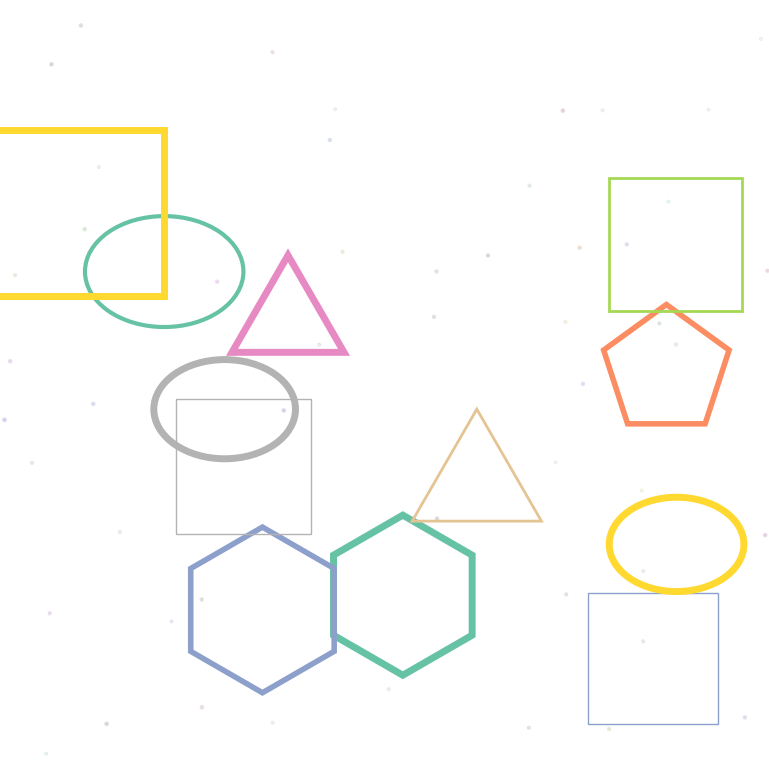[{"shape": "hexagon", "thickness": 2.5, "radius": 0.52, "center": [0.523, 0.227]}, {"shape": "oval", "thickness": 1.5, "radius": 0.51, "center": [0.213, 0.647]}, {"shape": "pentagon", "thickness": 2, "radius": 0.43, "center": [0.865, 0.519]}, {"shape": "square", "thickness": 0.5, "radius": 0.42, "center": [0.848, 0.145]}, {"shape": "hexagon", "thickness": 2, "radius": 0.54, "center": [0.341, 0.208]}, {"shape": "triangle", "thickness": 2.5, "radius": 0.42, "center": [0.374, 0.584]}, {"shape": "square", "thickness": 1, "radius": 0.43, "center": [0.878, 0.682]}, {"shape": "oval", "thickness": 2.5, "radius": 0.44, "center": [0.879, 0.293]}, {"shape": "square", "thickness": 2.5, "radius": 0.54, "center": [0.105, 0.724]}, {"shape": "triangle", "thickness": 1, "radius": 0.48, "center": [0.619, 0.372]}, {"shape": "square", "thickness": 0.5, "radius": 0.44, "center": [0.316, 0.394]}, {"shape": "oval", "thickness": 2.5, "radius": 0.46, "center": [0.292, 0.469]}]